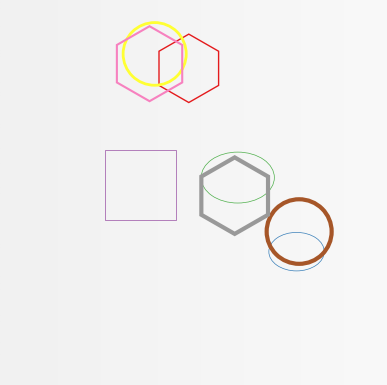[{"shape": "hexagon", "thickness": 1, "radius": 0.44, "center": [0.487, 0.823]}, {"shape": "oval", "thickness": 0.5, "radius": 0.36, "center": [0.765, 0.346]}, {"shape": "oval", "thickness": 0.5, "radius": 0.47, "center": [0.614, 0.539]}, {"shape": "square", "thickness": 0.5, "radius": 0.45, "center": [0.363, 0.519]}, {"shape": "circle", "thickness": 2, "radius": 0.41, "center": [0.399, 0.86]}, {"shape": "circle", "thickness": 3, "radius": 0.42, "center": [0.772, 0.399]}, {"shape": "hexagon", "thickness": 1.5, "radius": 0.49, "center": [0.386, 0.835]}, {"shape": "hexagon", "thickness": 3, "radius": 0.5, "center": [0.606, 0.492]}]